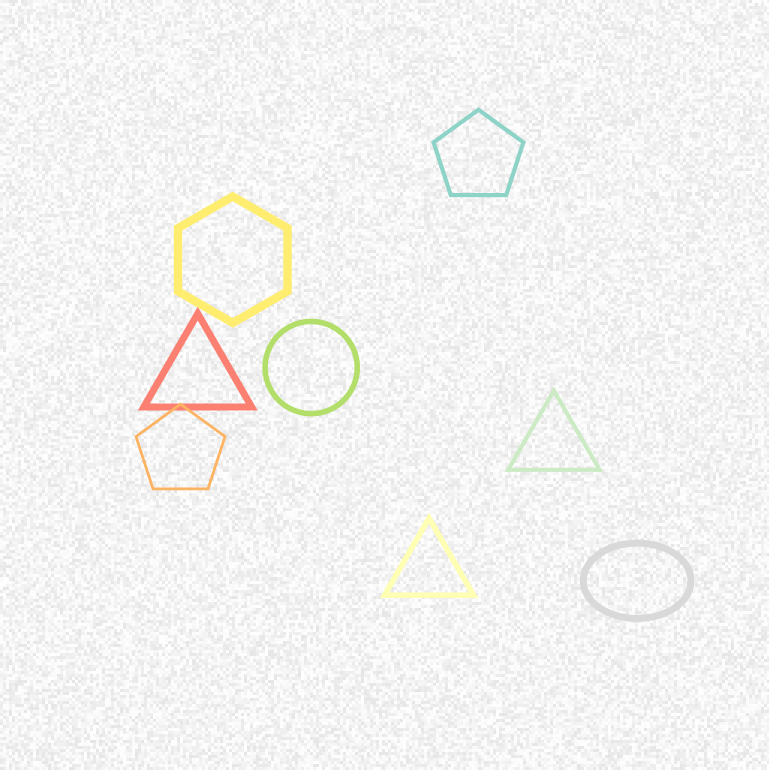[{"shape": "pentagon", "thickness": 1.5, "radius": 0.31, "center": [0.621, 0.796]}, {"shape": "triangle", "thickness": 2, "radius": 0.33, "center": [0.557, 0.26]}, {"shape": "triangle", "thickness": 2.5, "radius": 0.4, "center": [0.257, 0.512]}, {"shape": "pentagon", "thickness": 1, "radius": 0.3, "center": [0.234, 0.414]}, {"shape": "circle", "thickness": 2, "radius": 0.3, "center": [0.404, 0.523]}, {"shape": "oval", "thickness": 2.5, "radius": 0.35, "center": [0.827, 0.246]}, {"shape": "triangle", "thickness": 1.5, "radius": 0.34, "center": [0.719, 0.424]}, {"shape": "hexagon", "thickness": 3, "radius": 0.41, "center": [0.302, 0.663]}]